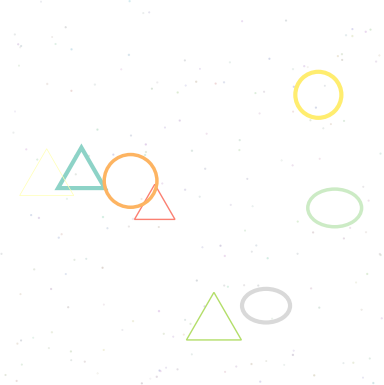[{"shape": "triangle", "thickness": 3, "radius": 0.35, "center": [0.211, 0.547]}, {"shape": "triangle", "thickness": 0.5, "radius": 0.41, "center": [0.121, 0.533]}, {"shape": "triangle", "thickness": 1, "radius": 0.3, "center": [0.402, 0.461]}, {"shape": "circle", "thickness": 2.5, "radius": 0.34, "center": [0.339, 0.53]}, {"shape": "triangle", "thickness": 1, "radius": 0.41, "center": [0.556, 0.158]}, {"shape": "oval", "thickness": 3, "radius": 0.31, "center": [0.691, 0.206]}, {"shape": "oval", "thickness": 2.5, "radius": 0.35, "center": [0.869, 0.46]}, {"shape": "circle", "thickness": 3, "radius": 0.3, "center": [0.827, 0.754]}]